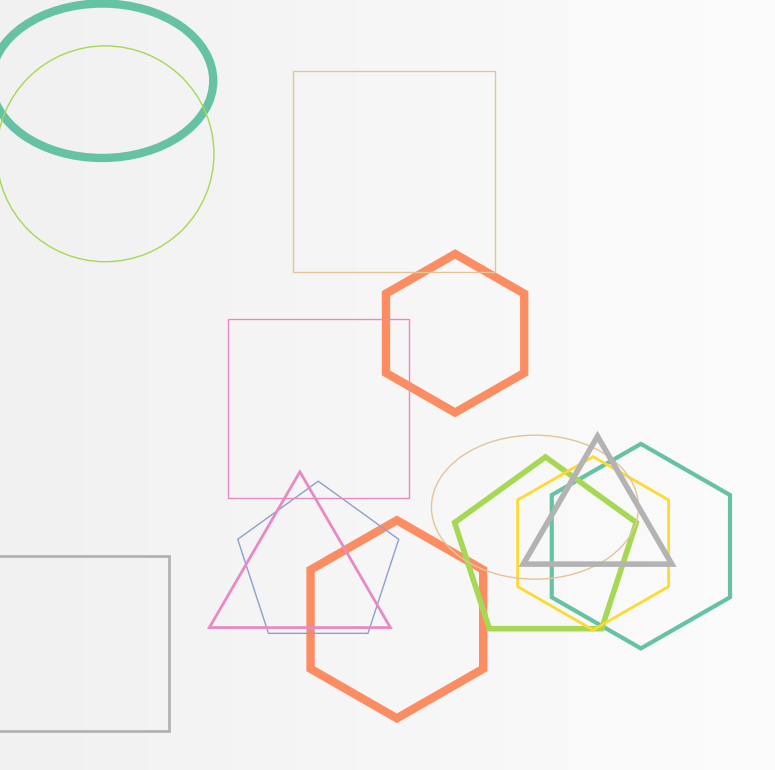[{"shape": "oval", "thickness": 3, "radius": 0.72, "center": [0.132, 0.895]}, {"shape": "hexagon", "thickness": 1.5, "radius": 0.66, "center": [0.827, 0.291]}, {"shape": "hexagon", "thickness": 3, "radius": 0.51, "center": [0.587, 0.567]}, {"shape": "hexagon", "thickness": 3, "radius": 0.64, "center": [0.512, 0.196]}, {"shape": "pentagon", "thickness": 0.5, "radius": 0.55, "center": [0.411, 0.266]}, {"shape": "square", "thickness": 0.5, "radius": 0.58, "center": [0.411, 0.469]}, {"shape": "triangle", "thickness": 1, "radius": 0.67, "center": [0.387, 0.252]}, {"shape": "pentagon", "thickness": 2, "radius": 0.62, "center": [0.704, 0.283]}, {"shape": "circle", "thickness": 0.5, "radius": 0.7, "center": [0.136, 0.8]}, {"shape": "hexagon", "thickness": 1, "radius": 0.56, "center": [0.765, 0.294]}, {"shape": "oval", "thickness": 0.5, "radius": 0.67, "center": [0.69, 0.341]}, {"shape": "square", "thickness": 0.5, "radius": 0.65, "center": [0.508, 0.777]}, {"shape": "square", "thickness": 1, "radius": 0.57, "center": [0.106, 0.164]}, {"shape": "triangle", "thickness": 2, "radius": 0.55, "center": [0.771, 0.323]}]